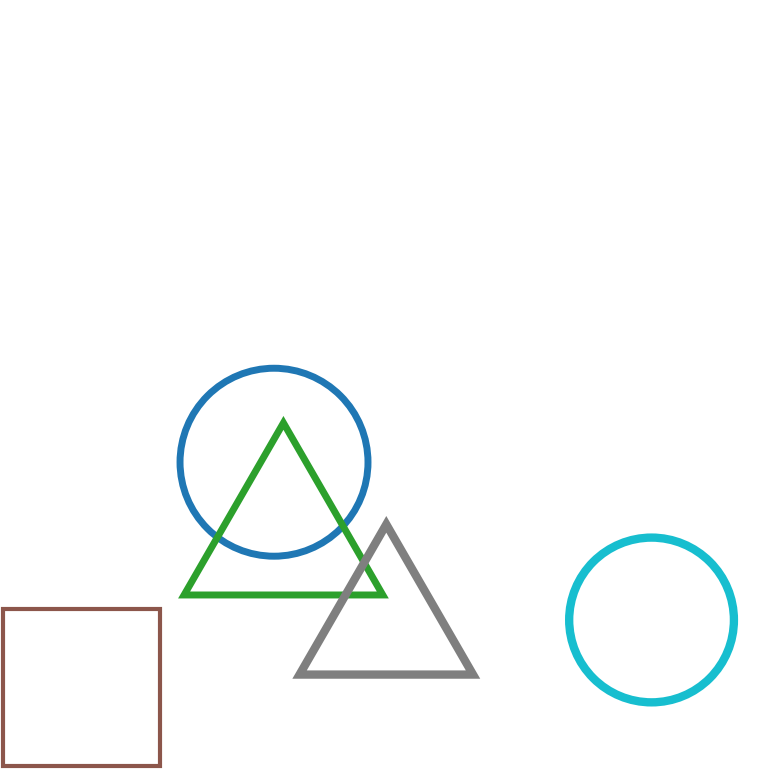[{"shape": "circle", "thickness": 2.5, "radius": 0.61, "center": [0.356, 0.4]}, {"shape": "triangle", "thickness": 2.5, "radius": 0.74, "center": [0.368, 0.302]}, {"shape": "square", "thickness": 1.5, "radius": 0.51, "center": [0.105, 0.108]}, {"shape": "triangle", "thickness": 3, "radius": 0.65, "center": [0.502, 0.189]}, {"shape": "circle", "thickness": 3, "radius": 0.53, "center": [0.846, 0.195]}]